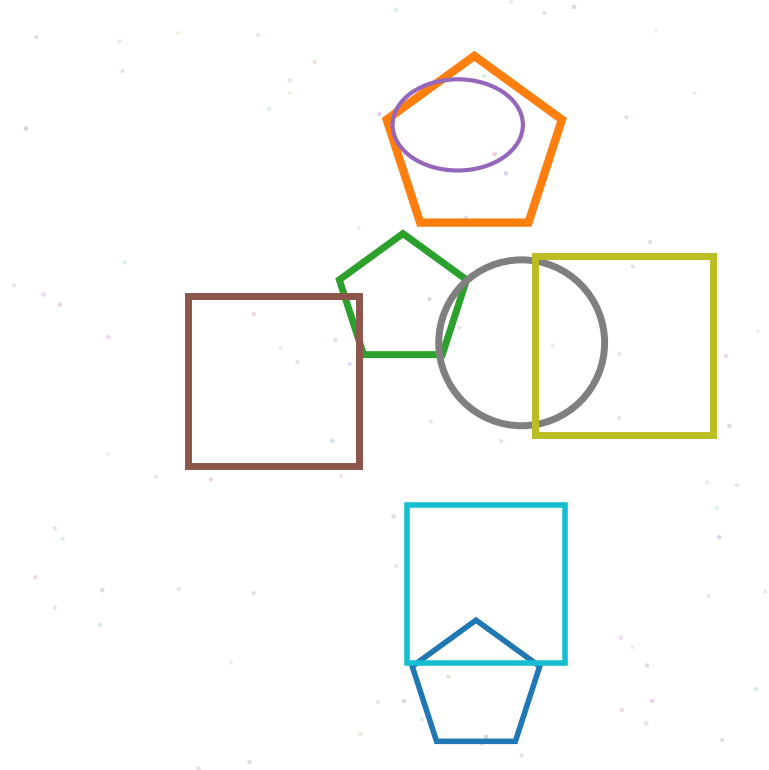[{"shape": "pentagon", "thickness": 2, "radius": 0.44, "center": [0.618, 0.108]}, {"shape": "pentagon", "thickness": 3, "radius": 0.6, "center": [0.616, 0.808]}, {"shape": "pentagon", "thickness": 2.5, "radius": 0.43, "center": [0.523, 0.61]}, {"shape": "oval", "thickness": 1.5, "radius": 0.42, "center": [0.594, 0.838]}, {"shape": "square", "thickness": 2.5, "radius": 0.55, "center": [0.355, 0.505]}, {"shape": "circle", "thickness": 2.5, "radius": 0.54, "center": [0.677, 0.555]}, {"shape": "square", "thickness": 2.5, "radius": 0.58, "center": [0.81, 0.551]}, {"shape": "square", "thickness": 2, "radius": 0.51, "center": [0.631, 0.242]}]